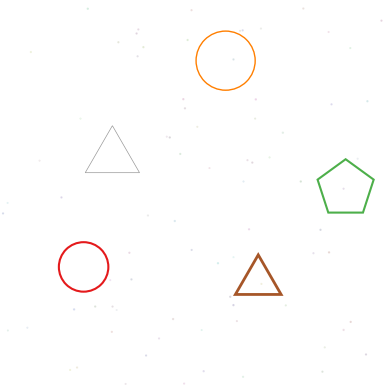[{"shape": "circle", "thickness": 1.5, "radius": 0.32, "center": [0.217, 0.307]}, {"shape": "pentagon", "thickness": 1.5, "radius": 0.38, "center": [0.898, 0.51]}, {"shape": "circle", "thickness": 1, "radius": 0.38, "center": [0.586, 0.842]}, {"shape": "triangle", "thickness": 2, "radius": 0.34, "center": [0.671, 0.269]}, {"shape": "triangle", "thickness": 0.5, "radius": 0.41, "center": [0.292, 0.592]}]